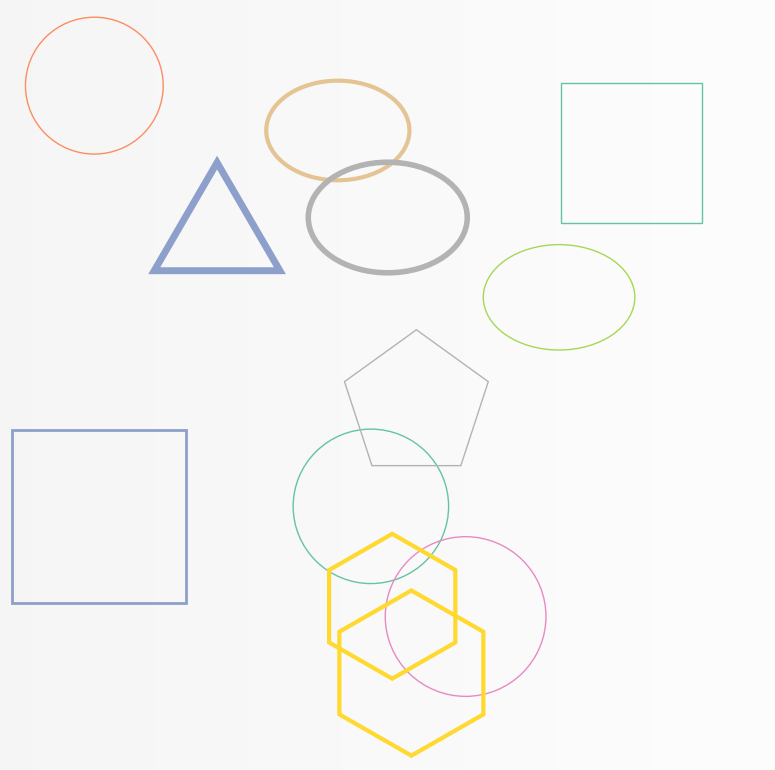[{"shape": "circle", "thickness": 0.5, "radius": 0.5, "center": [0.479, 0.342]}, {"shape": "square", "thickness": 0.5, "radius": 0.45, "center": [0.815, 0.801]}, {"shape": "circle", "thickness": 0.5, "radius": 0.44, "center": [0.122, 0.889]}, {"shape": "square", "thickness": 1, "radius": 0.56, "center": [0.128, 0.329]}, {"shape": "triangle", "thickness": 2.5, "radius": 0.47, "center": [0.28, 0.695]}, {"shape": "circle", "thickness": 0.5, "radius": 0.52, "center": [0.601, 0.199]}, {"shape": "oval", "thickness": 0.5, "radius": 0.49, "center": [0.721, 0.614]}, {"shape": "hexagon", "thickness": 1.5, "radius": 0.54, "center": [0.531, 0.126]}, {"shape": "hexagon", "thickness": 1.5, "radius": 0.47, "center": [0.506, 0.213]}, {"shape": "oval", "thickness": 1.5, "radius": 0.46, "center": [0.436, 0.831]}, {"shape": "oval", "thickness": 2, "radius": 0.51, "center": [0.5, 0.718]}, {"shape": "pentagon", "thickness": 0.5, "radius": 0.49, "center": [0.537, 0.474]}]